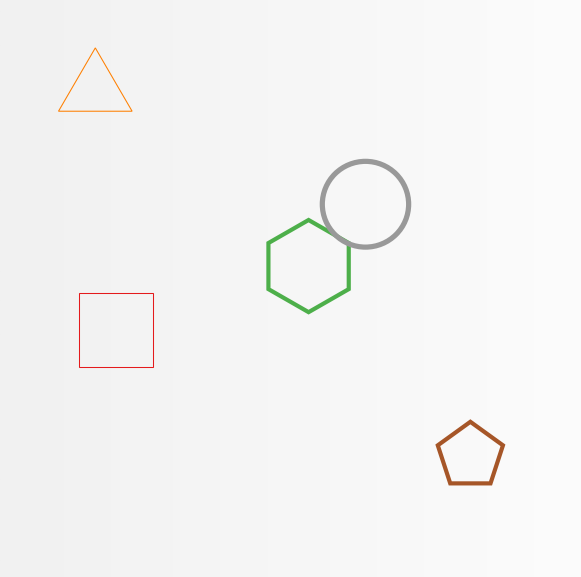[{"shape": "square", "thickness": 0.5, "radius": 0.32, "center": [0.199, 0.428]}, {"shape": "hexagon", "thickness": 2, "radius": 0.4, "center": [0.531, 0.538]}, {"shape": "triangle", "thickness": 0.5, "radius": 0.37, "center": [0.164, 0.843]}, {"shape": "pentagon", "thickness": 2, "radius": 0.29, "center": [0.809, 0.21]}, {"shape": "circle", "thickness": 2.5, "radius": 0.37, "center": [0.629, 0.645]}]